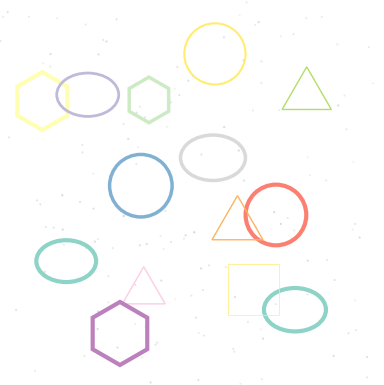[{"shape": "oval", "thickness": 3, "radius": 0.4, "center": [0.766, 0.196]}, {"shape": "oval", "thickness": 3, "radius": 0.39, "center": [0.172, 0.322]}, {"shape": "hexagon", "thickness": 3, "radius": 0.38, "center": [0.11, 0.738]}, {"shape": "oval", "thickness": 2, "radius": 0.4, "center": [0.228, 0.754]}, {"shape": "circle", "thickness": 3, "radius": 0.39, "center": [0.717, 0.442]}, {"shape": "circle", "thickness": 2.5, "radius": 0.41, "center": [0.366, 0.518]}, {"shape": "triangle", "thickness": 1, "radius": 0.38, "center": [0.617, 0.415]}, {"shape": "triangle", "thickness": 1, "radius": 0.37, "center": [0.797, 0.753]}, {"shape": "triangle", "thickness": 1, "radius": 0.32, "center": [0.373, 0.243]}, {"shape": "oval", "thickness": 2.5, "radius": 0.42, "center": [0.553, 0.59]}, {"shape": "hexagon", "thickness": 3, "radius": 0.41, "center": [0.312, 0.134]}, {"shape": "hexagon", "thickness": 2.5, "radius": 0.3, "center": [0.387, 0.74]}, {"shape": "circle", "thickness": 1.5, "radius": 0.4, "center": [0.558, 0.86]}, {"shape": "square", "thickness": 0.5, "radius": 0.34, "center": [0.658, 0.248]}]